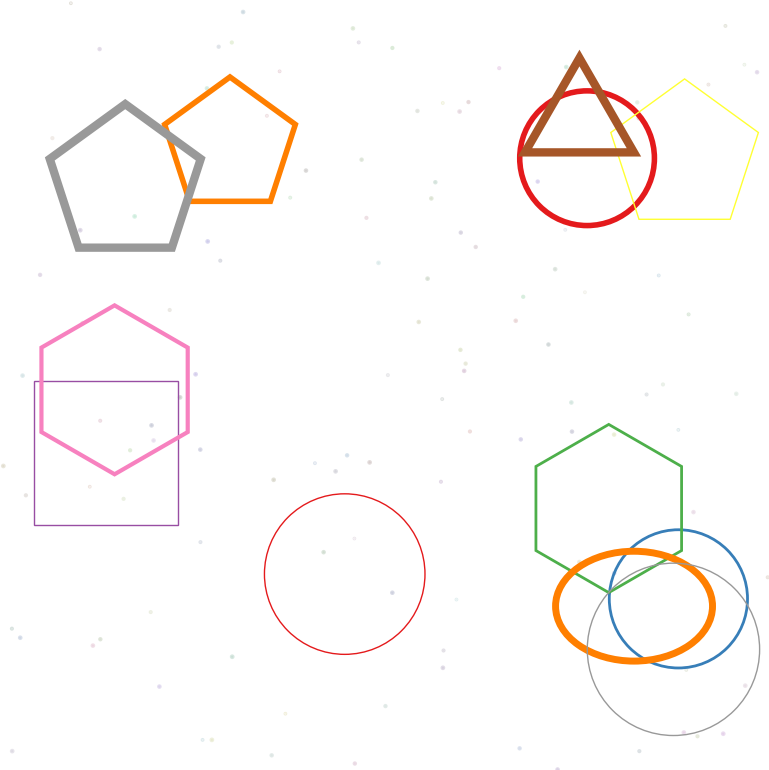[{"shape": "circle", "thickness": 0.5, "radius": 0.52, "center": [0.448, 0.254]}, {"shape": "circle", "thickness": 2, "radius": 0.44, "center": [0.762, 0.795]}, {"shape": "circle", "thickness": 1, "radius": 0.45, "center": [0.881, 0.222]}, {"shape": "hexagon", "thickness": 1, "radius": 0.55, "center": [0.791, 0.34]}, {"shape": "square", "thickness": 0.5, "radius": 0.47, "center": [0.138, 0.411]}, {"shape": "pentagon", "thickness": 2, "radius": 0.45, "center": [0.299, 0.811]}, {"shape": "oval", "thickness": 2.5, "radius": 0.51, "center": [0.823, 0.213]}, {"shape": "pentagon", "thickness": 0.5, "radius": 0.5, "center": [0.889, 0.797]}, {"shape": "triangle", "thickness": 3, "radius": 0.41, "center": [0.753, 0.843]}, {"shape": "hexagon", "thickness": 1.5, "radius": 0.55, "center": [0.149, 0.494]}, {"shape": "circle", "thickness": 0.5, "radius": 0.56, "center": [0.875, 0.157]}, {"shape": "pentagon", "thickness": 3, "radius": 0.52, "center": [0.163, 0.762]}]